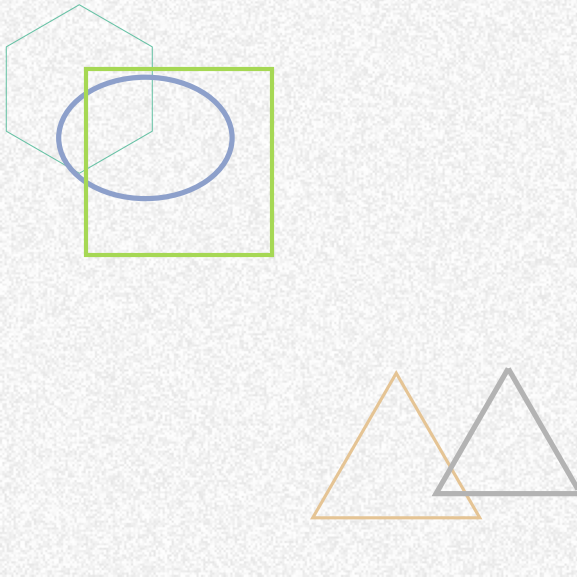[{"shape": "hexagon", "thickness": 0.5, "radius": 0.73, "center": [0.137, 0.845]}, {"shape": "oval", "thickness": 2.5, "radius": 0.75, "center": [0.252, 0.76]}, {"shape": "square", "thickness": 2, "radius": 0.81, "center": [0.31, 0.719]}, {"shape": "triangle", "thickness": 1.5, "radius": 0.83, "center": [0.686, 0.186]}, {"shape": "triangle", "thickness": 2.5, "radius": 0.72, "center": [0.88, 0.217]}]